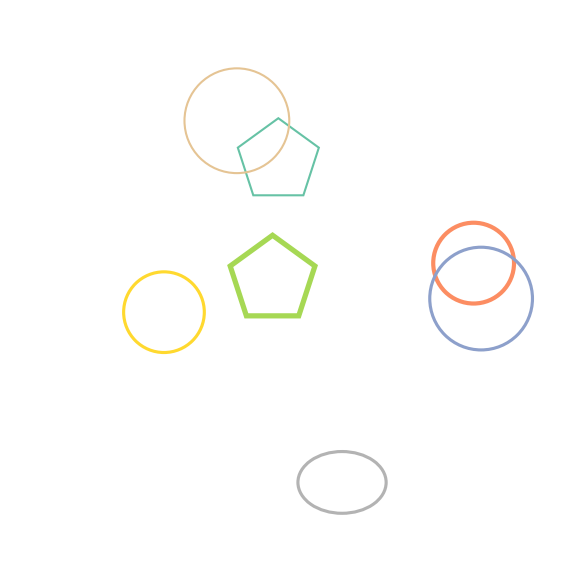[{"shape": "pentagon", "thickness": 1, "radius": 0.37, "center": [0.482, 0.721]}, {"shape": "circle", "thickness": 2, "radius": 0.35, "center": [0.82, 0.544]}, {"shape": "circle", "thickness": 1.5, "radius": 0.44, "center": [0.833, 0.482]}, {"shape": "pentagon", "thickness": 2.5, "radius": 0.39, "center": [0.472, 0.515]}, {"shape": "circle", "thickness": 1.5, "radius": 0.35, "center": [0.284, 0.459]}, {"shape": "circle", "thickness": 1, "radius": 0.45, "center": [0.41, 0.79]}, {"shape": "oval", "thickness": 1.5, "radius": 0.38, "center": [0.592, 0.164]}]